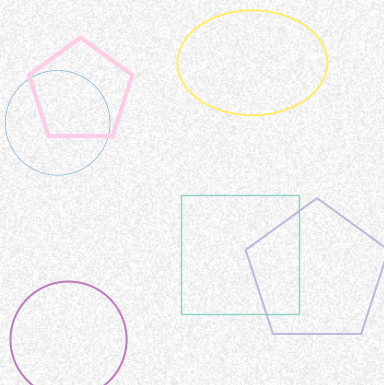[{"shape": "square", "thickness": 1, "radius": 0.77, "center": [0.624, 0.339]}, {"shape": "pentagon", "thickness": 1.5, "radius": 0.98, "center": [0.824, 0.29]}, {"shape": "circle", "thickness": 0.5, "radius": 0.68, "center": [0.15, 0.681]}, {"shape": "pentagon", "thickness": 3, "radius": 0.71, "center": [0.209, 0.761]}, {"shape": "circle", "thickness": 1.5, "radius": 0.75, "center": [0.178, 0.118]}, {"shape": "oval", "thickness": 1.5, "radius": 0.97, "center": [0.656, 0.837]}]